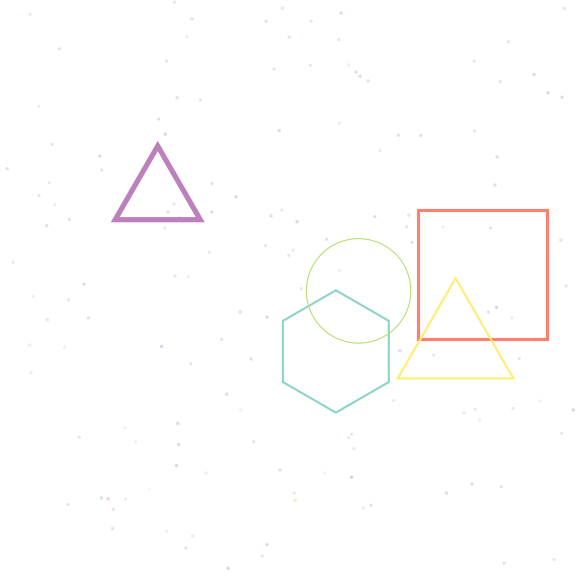[{"shape": "hexagon", "thickness": 1, "radius": 0.53, "center": [0.582, 0.391]}, {"shape": "square", "thickness": 1.5, "radius": 0.56, "center": [0.835, 0.524]}, {"shape": "circle", "thickness": 0.5, "radius": 0.45, "center": [0.621, 0.495]}, {"shape": "triangle", "thickness": 2.5, "radius": 0.43, "center": [0.273, 0.661]}, {"shape": "triangle", "thickness": 1, "radius": 0.58, "center": [0.789, 0.402]}]